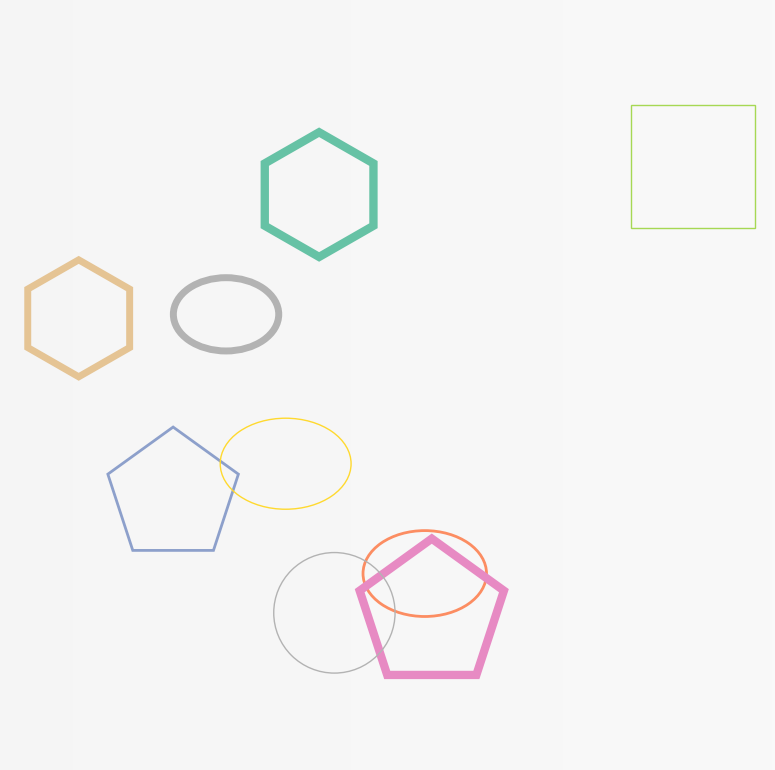[{"shape": "hexagon", "thickness": 3, "radius": 0.4, "center": [0.412, 0.747]}, {"shape": "oval", "thickness": 1, "radius": 0.4, "center": [0.548, 0.255]}, {"shape": "pentagon", "thickness": 1, "radius": 0.44, "center": [0.223, 0.357]}, {"shape": "pentagon", "thickness": 3, "radius": 0.49, "center": [0.557, 0.203]}, {"shape": "square", "thickness": 0.5, "radius": 0.4, "center": [0.894, 0.783]}, {"shape": "oval", "thickness": 0.5, "radius": 0.42, "center": [0.369, 0.398]}, {"shape": "hexagon", "thickness": 2.5, "radius": 0.38, "center": [0.102, 0.587]}, {"shape": "circle", "thickness": 0.5, "radius": 0.39, "center": [0.431, 0.204]}, {"shape": "oval", "thickness": 2.5, "radius": 0.34, "center": [0.292, 0.592]}]